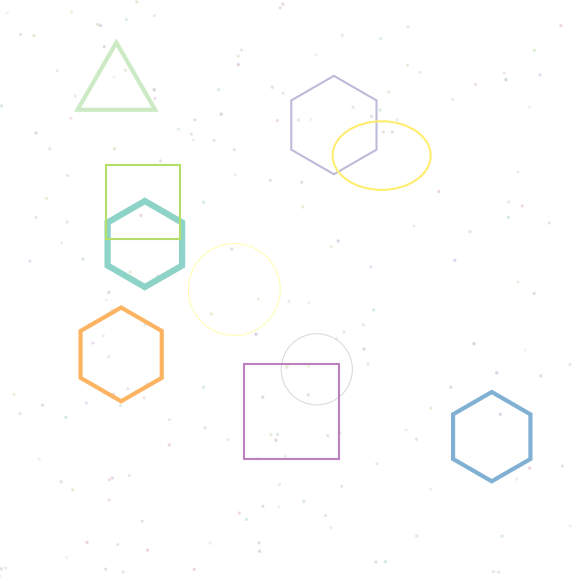[{"shape": "hexagon", "thickness": 3, "radius": 0.37, "center": [0.251, 0.577]}, {"shape": "circle", "thickness": 0.5, "radius": 0.4, "center": [0.406, 0.498]}, {"shape": "hexagon", "thickness": 1, "radius": 0.43, "center": [0.578, 0.783]}, {"shape": "hexagon", "thickness": 2, "radius": 0.39, "center": [0.852, 0.243]}, {"shape": "hexagon", "thickness": 2, "radius": 0.41, "center": [0.21, 0.385]}, {"shape": "square", "thickness": 1, "radius": 0.32, "center": [0.248, 0.649]}, {"shape": "circle", "thickness": 0.5, "radius": 0.31, "center": [0.549, 0.36]}, {"shape": "square", "thickness": 1, "radius": 0.41, "center": [0.505, 0.286]}, {"shape": "triangle", "thickness": 2, "radius": 0.39, "center": [0.201, 0.848]}, {"shape": "oval", "thickness": 1, "radius": 0.42, "center": [0.661, 0.73]}]